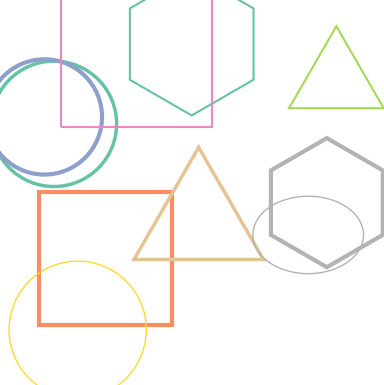[{"shape": "circle", "thickness": 2.5, "radius": 0.81, "center": [0.14, 0.678]}, {"shape": "hexagon", "thickness": 1.5, "radius": 0.93, "center": [0.498, 0.886]}, {"shape": "square", "thickness": 3, "radius": 0.86, "center": [0.274, 0.328]}, {"shape": "circle", "thickness": 3, "radius": 0.75, "center": [0.115, 0.696]}, {"shape": "square", "thickness": 1.5, "radius": 0.98, "center": [0.354, 0.865]}, {"shape": "triangle", "thickness": 1.5, "radius": 0.71, "center": [0.874, 0.79]}, {"shape": "circle", "thickness": 1, "radius": 0.89, "center": [0.202, 0.144]}, {"shape": "triangle", "thickness": 2.5, "radius": 0.97, "center": [0.516, 0.423]}, {"shape": "oval", "thickness": 1, "radius": 0.72, "center": [0.8, 0.39]}, {"shape": "hexagon", "thickness": 3, "radius": 0.84, "center": [0.849, 0.474]}]